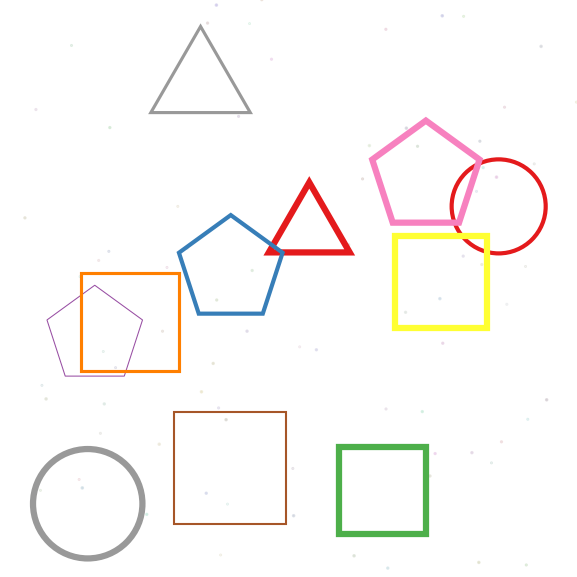[{"shape": "triangle", "thickness": 3, "radius": 0.4, "center": [0.536, 0.602]}, {"shape": "circle", "thickness": 2, "radius": 0.41, "center": [0.863, 0.642]}, {"shape": "pentagon", "thickness": 2, "radius": 0.47, "center": [0.4, 0.532]}, {"shape": "square", "thickness": 3, "radius": 0.38, "center": [0.663, 0.15]}, {"shape": "pentagon", "thickness": 0.5, "radius": 0.43, "center": [0.164, 0.418]}, {"shape": "square", "thickness": 1.5, "radius": 0.42, "center": [0.225, 0.441]}, {"shape": "square", "thickness": 3, "radius": 0.4, "center": [0.763, 0.51]}, {"shape": "square", "thickness": 1, "radius": 0.49, "center": [0.398, 0.189]}, {"shape": "pentagon", "thickness": 3, "radius": 0.49, "center": [0.737, 0.693]}, {"shape": "triangle", "thickness": 1.5, "radius": 0.5, "center": [0.347, 0.854]}, {"shape": "circle", "thickness": 3, "radius": 0.47, "center": [0.152, 0.127]}]